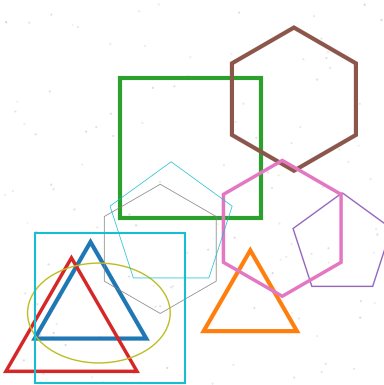[{"shape": "triangle", "thickness": 3, "radius": 0.84, "center": [0.235, 0.204]}, {"shape": "triangle", "thickness": 3, "radius": 0.7, "center": [0.65, 0.21]}, {"shape": "square", "thickness": 3, "radius": 0.91, "center": [0.495, 0.616]}, {"shape": "triangle", "thickness": 2.5, "radius": 0.98, "center": [0.186, 0.134]}, {"shape": "pentagon", "thickness": 1, "radius": 0.67, "center": [0.889, 0.365]}, {"shape": "hexagon", "thickness": 3, "radius": 0.93, "center": [0.763, 0.742]}, {"shape": "hexagon", "thickness": 2.5, "radius": 0.88, "center": [0.733, 0.407]}, {"shape": "hexagon", "thickness": 0.5, "radius": 0.84, "center": [0.416, 0.354]}, {"shape": "oval", "thickness": 1, "radius": 0.93, "center": [0.257, 0.187]}, {"shape": "square", "thickness": 1.5, "radius": 0.97, "center": [0.285, 0.201]}, {"shape": "pentagon", "thickness": 0.5, "radius": 0.83, "center": [0.444, 0.413]}]